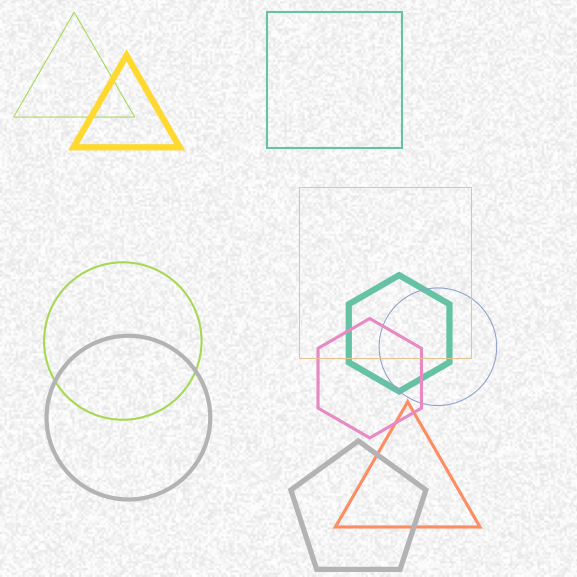[{"shape": "square", "thickness": 1, "radius": 0.59, "center": [0.579, 0.861]}, {"shape": "hexagon", "thickness": 3, "radius": 0.5, "center": [0.691, 0.422]}, {"shape": "triangle", "thickness": 1.5, "radius": 0.72, "center": [0.706, 0.159]}, {"shape": "circle", "thickness": 0.5, "radius": 0.51, "center": [0.758, 0.399]}, {"shape": "hexagon", "thickness": 1.5, "radius": 0.52, "center": [0.64, 0.344]}, {"shape": "circle", "thickness": 1, "radius": 0.68, "center": [0.213, 0.409]}, {"shape": "triangle", "thickness": 0.5, "radius": 0.61, "center": [0.128, 0.857]}, {"shape": "triangle", "thickness": 3, "radius": 0.53, "center": [0.219, 0.797]}, {"shape": "square", "thickness": 0.5, "radius": 0.74, "center": [0.667, 0.528]}, {"shape": "circle", "thickness": 2, "radius": 0.71, "center": [0.222, 0.276]}, {"shape": "pentagon", "thickness": 2.5, "radius": 0.61, "center": [0.621, 0.113]}]